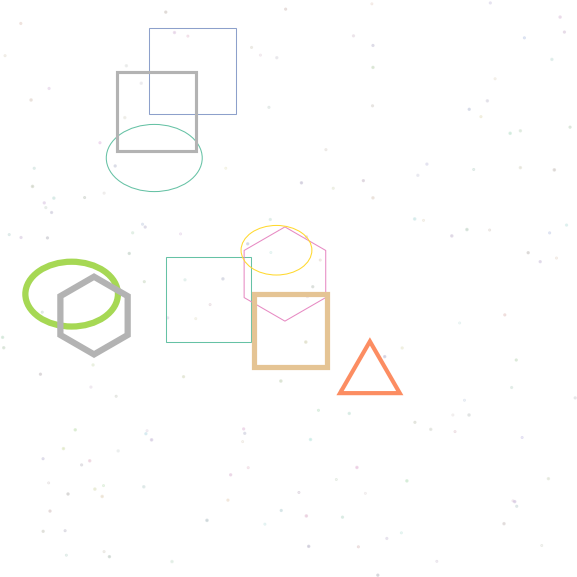[{"shape": "oval", "thickness": 0.5, "radius": 0.42, "center": [0.267, 0.726]}, {"shape": "square", "thickness": 0.5, "radius": 0.37, "center": [0.362, 0.481]}, {"shape": "triangle", "thickness": 2, "radius": 0.3, "center": [0.641, 0.348]}, {"shape": "square", "thickness": 0.5, "radius": 0.37, "center": [0.333, 0.876]}, {"shape": "hexagon", "thickness": 0.5, "radius": 0.41, "center": [0.493, 0.525]}, {"shape": "oval", "thickness": 3, "radius": 0.4, "center": [0.124, 0.49]}, {"shape": "oval", "thickness": 0.5, "radius": 0.31, "center": [0.479, 0.566]}, {"shape": "square", "thickness": 2.5, "radius": 0.32, "center": [0.503, 0.427]}, {"shape": "hexagon", "thickness": 3, "radius": 0.34, "center": [0.163, 0.453]}, {"shape": "square", "thickness": 1.5, "radius": 0.34, "center": [0.271, 0.806]}]